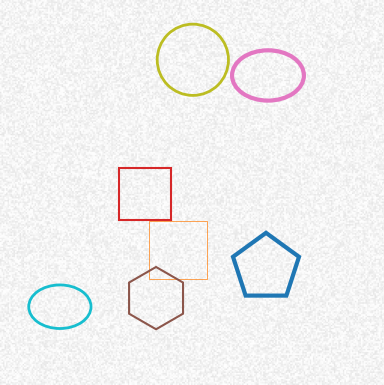[{"shape": "pentagon", "thickness": 3, "radius": 0.45, "center": [0.691, 0.305]}, {"shape": "square", "thickness": 0.5, "radius": 0.38, "center": [0.462, 0.351]}, {"shape": "square", "thickness": 1.5, "radius": 0.34, "center": [0.377, 0.495]}, {"shape": "hexagon", "thickness": 1.5, "radius": 0.4, "center": [0.405, 0.226]}, {"shape": "oval", "thickness": 3, "radius": 0.47, "center": [0.696, 0.804]}, {"shape": "circle", "thickness": 2, "radius": 0.46, "center": [0.501, 0.845]}, {"shape": "oval", "thickness": 2, "radius": 0.4, "center": [0.156, 0.203]}]